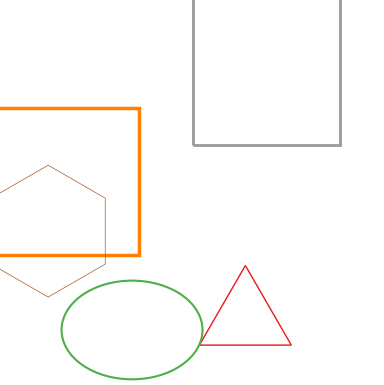[{"shape": "triangle", "thickness": 1, "radius": 0.69, "center": [0.637, 0.172]}, {"shape": "oval", "thickness": 1.5, "radius": 0.92, "center": [0.343, 0.143]}, {"shape": "square", "thickness": 2.5, "radius": 0.95, "center": [0.17, 0.528]}, {"shape": "hexagon", "thickness": 0.5, "radius": 0.86, "center": [0.125, 0.4]}, {"shape": "square", "thickness": 2, "radius": 0.95, "center": [0.693, 0.815]}]